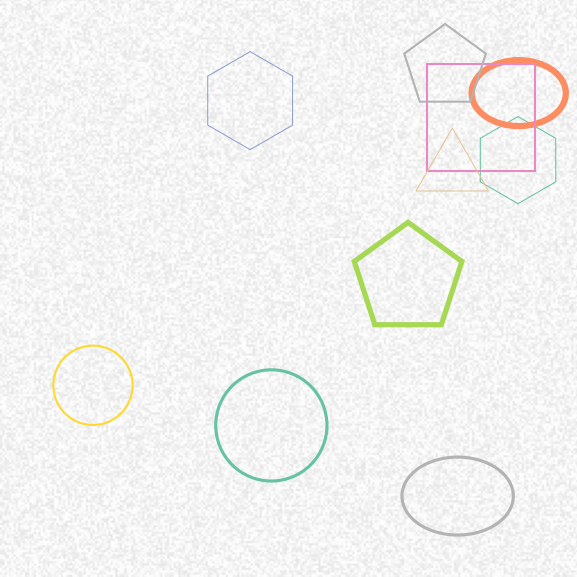[{"shape": "circle", "thickness": 1.5, "radius": 0.48, "center": [0.47, 0.262]}, {"shape": "hexagon", "thickness": 0.5, "radius": 0.38, "center": [0.897, 0.722]}, {"shape": "oval", "thickness": 3, "radius": 0.41, "center": [0.898, 0.838]}, {"shape": "hexagon", "thickness": 0.5, "radius": 0.42, "center": [0.433, 0.825]}, {"shape": "square", "thickness": 1, "radius": 0.47, "center": [0.833, 0.796]}, {"shape": "pentagon", "thickness": 2.5, "radius": 0.49, "center": [0.707, 0.516]}, {"shape": "circle", "thickness": 1, "radius": 0.34, "center": [0.161, 0.332]}, {"shape": "triangle", "thickness": 0.5, "radius": 0.36, "center": [0.783, 0.705]}, {"shape": "pentagon", "thickness": 1, "radius": 0.37, "center": [0.771, 0.883]}, {"shape": "oval", "thickness": 1.5, "radius": 0.48, "center": [0.792, 0.14]}]